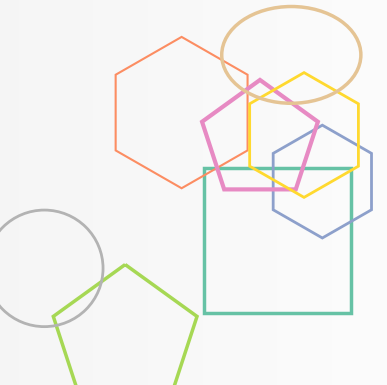[{"shape": "square", "thickness": 2.5, "radius": 0.94, "center": [0.716, 0.375]}, {"shape": "hexagon", "thickness": 1.5, "radius": 0.98, "center": [0.469, 0.708]}, {"shape": "hexagon", "thickness": 2, "radius": 0.73, "center": [0.832, 0.528]}, {"shape": "pentagon", "thickness": 3, "radius": 0.79, "center": [0.671, 0.635]}, {"shape": "pentagon", "thickness": 2.5, "radius": 0.97, "center": [0.323, 0.118]}, {"shape": "hexagon", "thickness": 2, "radius": 0.81, "center": [0.785, 0.649]}, {"shape": "oval", "thickness": 2.5, "radius": 0.9, "center": [0.752, 0.857]}, {"shape": "circle", "thickness": 2, "radius": 0.76, "center": [0.115, 0.303]}]